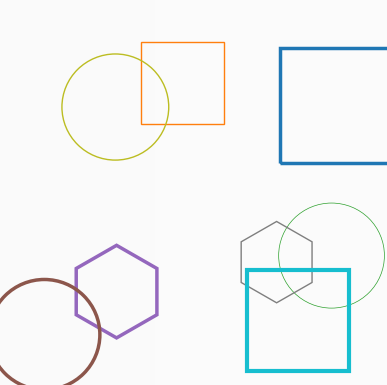[{"shape": "square", "thickness": 2.5, "radius": 0.75, "center": [0.872, 0.727]}, {"shape": "square", "thickness": 1, "radius": 0.54, "center": [0.47, 0.785]}, {"shape": "circle", "thickness": 0.5, "radius": 0.68, "center": [0.856, 0.336]}, {"shape": "hexagon", "thickness": 2.5, "radius": 0.6, "center": [0.301, 0.243]}, {"shape": "circle", "thickness": 2.5, "radius": 0.72, "center": [0.115, 0.131]}, {"shape": "hexagon", "thickness": 1, "radius": 0.53, "center": [0.714, 0.319]}, {"shape": "circle", "thickness": 1, "radius": 0.69, "center": [0.298, 0.722]}, {"shape": "square", "thickness": 3, "radius": 0.66, "center": [0.768, 0.167]}]